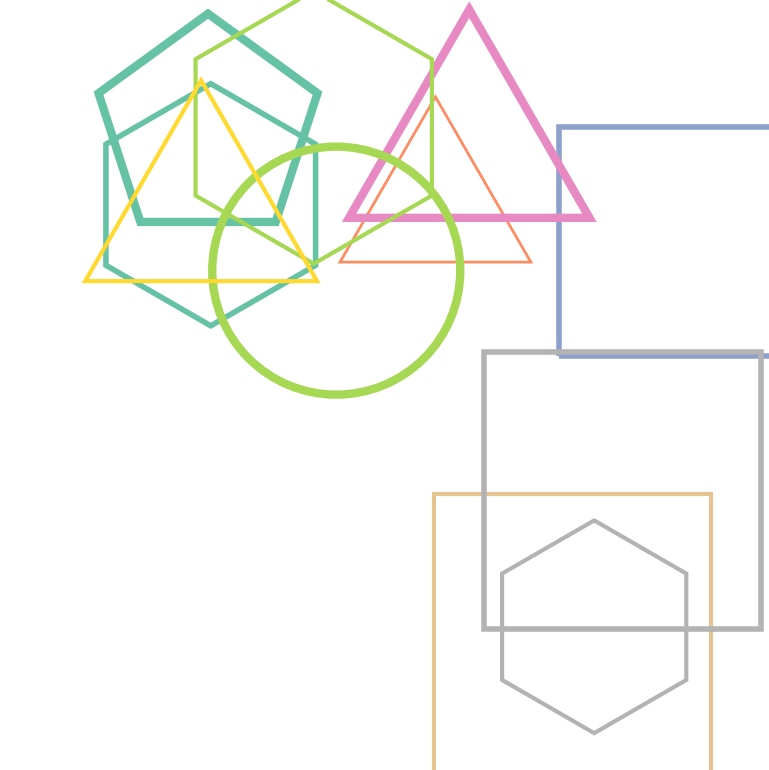[{"shape": "pentagon", "thickness": 3, "radius": 0.75, "center": [0.27, 0.833]}, {"shape": "hexagon", "thickness": 2, "radius": 0.79, "center": [0.274, 0.734]}, {"shape": "triangle", "thickness": 1, "radius": 0.72, "center": [0.565, 0.731]}, {"shape": "square", "thickness": 2, "radius": 0.74, "center": [0.875, 0.687]}, {"shape": "triangle", "thickness": 3, "radius": 0.9, "center": [0.609, 0.807]}, {"shape": "hexagon", "thickness": 1.5, "radius": 0.89, "center": [0.407, 0.835]}, {"shape": "circle", "thickness": 3, "radius": 0.81, "center": [0.437, 0.649]}, {"shape": "triangle", "thickness": 1.5, "radius": 0.87, "center": [0.261, 0.722]}, {"shape": "square", "thickness": 1.5, "radius": 0.9, "center": [0.744, 0.178]}, {"shape": "square", "thickness": 2, "radius": 0.9, "center": [0.808, 0.363]}, {"shape": "hexagon", "thickness": 1.5, "radius": 0.69, "center": [0.772, 0.186]}]